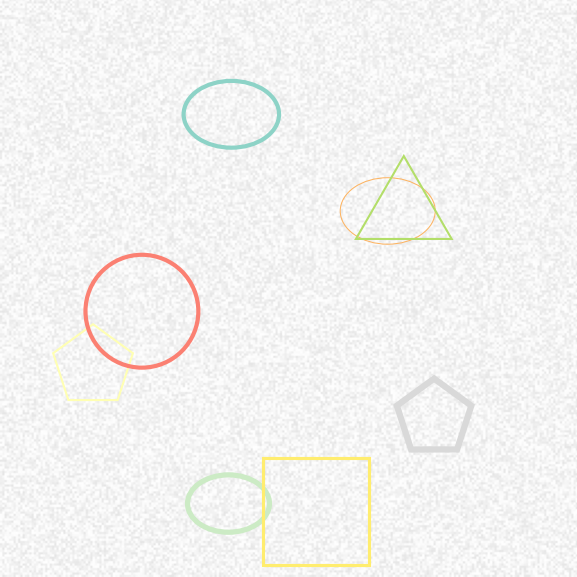[{"shape": "oval", "thickness": 2, "radius": 0.41, "center": [0.401, 0.801]}, {"shape": "pentagon", "thickness": 1, "radius": 0.36, "center": [0.161, 0.365]}, {"shape": "circle", "thickness": 2, "radius": 0.49, "center": [0.246, 0.46]}, {"shape": "oval", "thickness": 0.5, "radius": 0.41, "center": [0.671, 0.634]}, {"shape": "triangle", "thickness": 1, "radius": 0.48, "center": [0.699, 0.633]}, {"shape": "pentagon", "thickness": 3, "radius": 0.34, "center": [0.752, 0.276]}, {"shape": "oval", "thickness": 2.5, "radius": 0.35, "center": [0.396, 0.127]}, {"shape": "square", "thickness": 1.5, "radius": 0.46, "center": [0.547, 0.113]}]